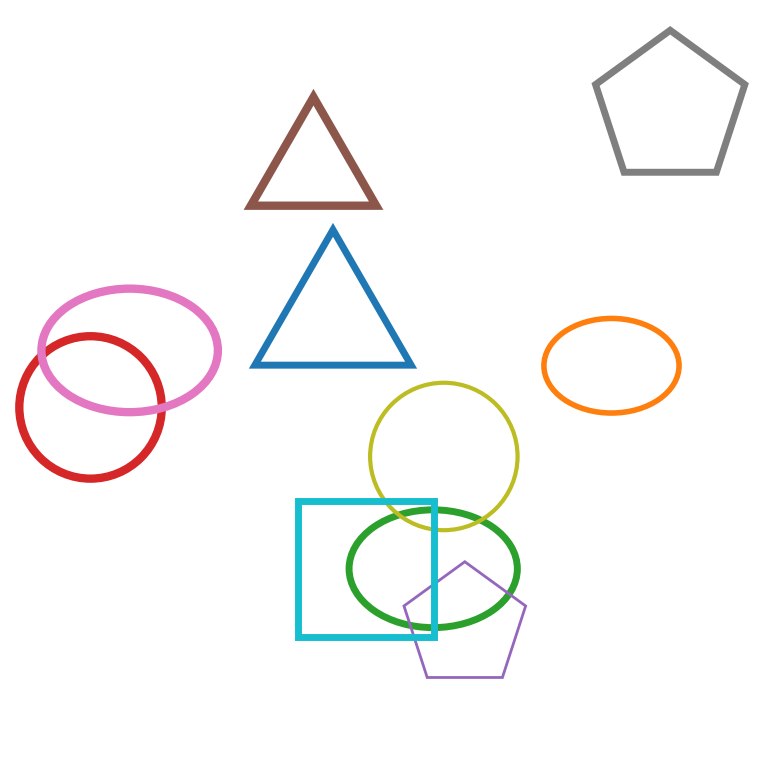[{"shape": "triangle", "thickness": 2.5, "radius": 0.59, "center": [0.432, 0.584]}, {"shape": "oval", "thickness": 2, "radius": 0.44, "center": [0.794, 0.525]}, {"shape": "oval", "thickness": 2.5, "radius": 0.55, "center": [0.563, 0.261]}, {"shape": "circle", "thickness": 3, "radius": 0.46, "center": [0.118, 0.471]}, {"shape": "pentagon", "thickness": 1, "radius": 0.42, "center": [0.604, 0.187]}, {"shape": "triangle", "thickness": 3, "radius": 0.47, "center": [0.407, 0.78]}, {"shape": "oval", "thickness": 3, "radius": 0.57, "center": [0.168, 0.545]}, {"shape": "pentagon", "thickness": 2.5, "radius": 0.51, "center": [0.87, 0.859]}, {"shape": "circle", "thickness": 1.5, "radius": 0.48, "center": [0.576, 0.407]}, {"shape": "square", "thickness": 2.5, "radius": 0.44, "center": [0.476, 0.261]}]